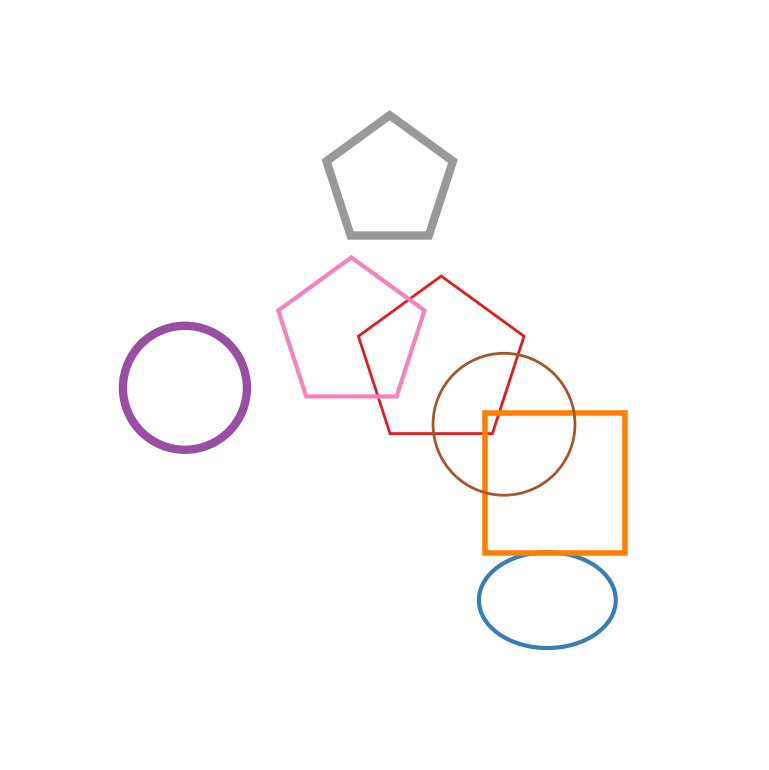[{"shape": "pentagon", "thickness": 1, "radius": 0.57, "center": [0.573, 0.528]}, {"shape": "oval", "thickness": 1.5, "radius": 0.44, "center": [0.711, 0.221]}, {"shape": "circle", "thickness": 3, "radius": 0.4, "center": [0.24, 0.496]}, {"shape": "square", "thickness": 2, "radius": 0.45, "center": [0.72, 0.373]}, {"shape": "circle", "thickness": 1, "radius": 0.46, "center": [0.655, 0.449]}, {"shape": "pentagon", "thickness": 1.5, "radius": 0.5, "center": [0.456, 0.566]}, {"shape": "pentagon", "thickness": 3, "radius": 0.43, "center": [0.506, 0.764]}]